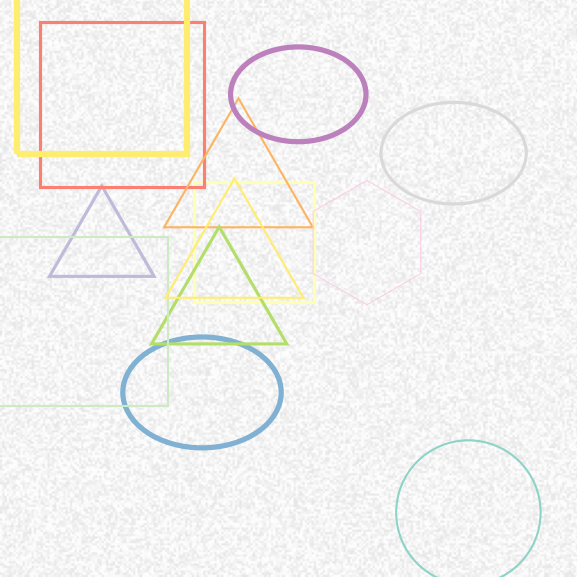[{"shape": "circle", "thickness": 1, "radius": 0.63, "center": [0.811, 0.112]}, {"shape": "square", "thickness": 1.5, "radius": 0.52, "center": [0.44, 0.58]}, {"shape": "triangle", "thickness": 1.5, "radius": 0.52, "center": [0.176, 0.573]}, {"shape": "square", "thickness": 1.5, "radius": 0.71, "center": [0.211, 0.819]}, {"shape": "oval", "thickness": 2.5, "radius": 0.69, "center": [0.35, 0.32]}, {"shape": "triangle", "thickness": 1, "radius": 0.74, "center": [0.413, 0.68]}, {"shape": "triangle", "thickness": 1.5, "radius": 0.68, "center": [0.38, 0.471]}, {"shape": "hexagon", "thickness": 0.5, "radius": 0.54, "center": [0.635, 0.579]}, {"shape": "oval", "thickness": 1.5, "radius": 0.63, "center": [0.785, 0.734]}, {"shape": "oval", "thickness": 2.5, "radius": 0.59, "center": [0.517, 0.836]}, {"shape": "square", "thickness": 1, "radius": 0.73, "center": [0.144, 0.443]}, {"shape": "square", "thickness": 3, "radius": 0.74, "center": [0.176, 0.88]}, {"shape": "triangle", "thickness": 1, "radius": 0.69, "center": [0.406, 0.552]}]